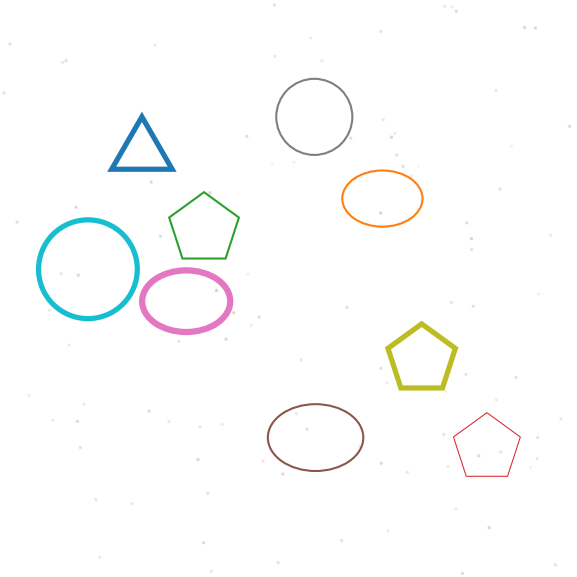[{"shape": "triangle", "thickness": 2.5, "radius": 0.3, "center": [0.246, 0.736]}, {"shape": "oval", "thickness": 1, "radius": 0.35, "center": [0.662, 0.655]}, {"shape": "pentagon", "thickness": 1, "radius": 0.32, "center": [0.353, 0.603]}, {"shape": "pentagon", "thickness": 0.5, "radius": 0.3, "center": [0.843, 0.224]}, {"shape": "oval", "thickness": 1, "radius": 0.41, "center": [0.546, 0.241]}, {"shape": "oval", "thickness": 3, "radius": 0.38, "center": [0.322, 0.478]}, {"shape": "circle", "thickness": 1, "radius": 0.33, "center": [0.544, 0.797]}, {"shape": "pentagon", "thickness": 2.5, "radius": 0.31, "center": [0.73, 0.377]}, {"shape": "circle", "thickness": 2.5, "radius": 0.43, "center": [0.152, 0.533]}]